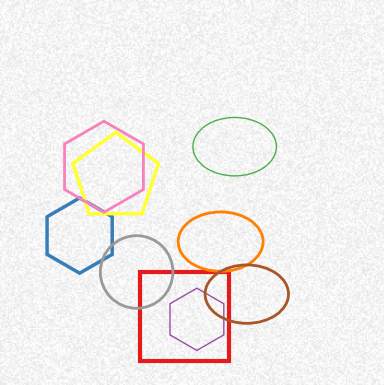[{"shape": "square", "thickness": 3, "radius": 0.58, "center": [0.48, 0.179]}, {"shape": "hexagon", "thickness": 2.5, "radius": 0.49, "center": [0.207, 0.388]}, {"shape": "oval", "thickness": 1, "radius": 0.54, "center": [0.61, 0.619]}, {"shape": "hexagon", "thickness": 1, "radius": 0.4, "center": [0.511, 0.171]}, {"shape": "oval", "thickness": 2, "radius": 0.55, "center": [0.573, 0.372]}, {"shape": "pentagon", "thickness": 2.5, "radius": 0.58, "center": [0.3, 0.539]}, {"shape": "oval", "thickness": 2, "radius": 0.54, "center": [0.641, 0.236]}, {"shape": "hexagon", "thickness": 2, "radius": 0.59, "center": [0.27, 0.567]}, {"shape": "circle", "thickness": 2, "radius": 0.47, "center": [0.355, 0.294]}]